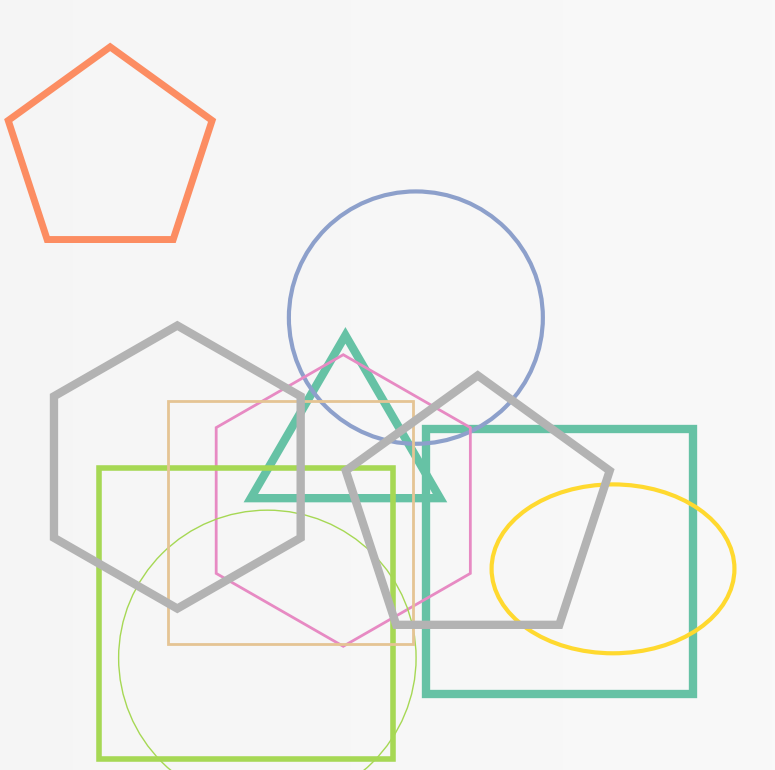[{"shape": "triangle", "thickness": 3, "radius": 0.7, "center": [0.446, 0.424]}, {"shape": "square", "thickness": 3, "radius": 0.86, "center": [0.722, 0.271]}, {"shape": "pentagon", "thickness": 2.5, "radius": 0.69, "center": [0.142, 0.801]}, {"shape": "circle", "thickness": 1.5, "radius": 0.82, "center": [0.537, 0.588]}, {"shape": "hexagon", "thickness": 1, "radius": 0.95, "center": [0.443, 0.35]}, {"shape": "circle", "thickness": 0.5, "radius": 0.96, "center": [0.345, 0.146]}, {"shape": "square", "thickness": 2, "radius": 0.95, "center": [0.317, 0.203]}, {"shape": "oval", "thickness": 1.5, "radius": 0.78, "center": [0.791, 0.261]}, {"shape": "square", "thickness": 1, "radius": 0.79, "center": [0.375, 0.322]}, {"shape": "pentagon", "thickness": 3, "radius": 0.9, "center": [0.616, 0.333]}, {"shape": "hexagon", "thickness": 3, "radius": 0.92, "center": [0.229, 0.393]}]